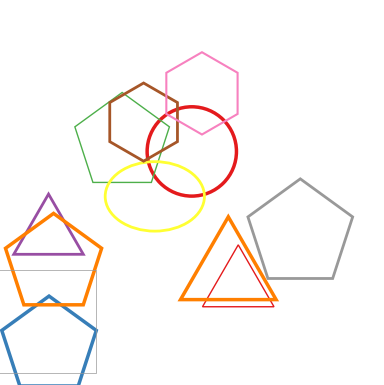[{"shape": "triangle", "thickness": 1, "radius": 0.54, "center": [0.619, 0.257]}, {"shape": "circle", "thickness": 2.5, "radius": 0.58, "center": [0.498, 0.607]}, {"shape": "pentagon", "thickness": 2.5, "radius": 0.65, "center": [0.127, 0.102]}, {"shape": "pentagon", "thickness": 1, "radius": 0.65, "center": [0.317, 0.631]}, {"shape": "triangle", "thickness": 2, "radius": 0.52, "center": [0.126, 0.392]}, {"shape": "triangle", "thickness": 2.5, "radius": 0.72, "center": [0.593, 0.293]}, {"shape": "pentagon", "thickness": 2.5, "radius": 0.66, "center": [0.139, 0.314]}, {"shape": "oval", "thickness": 2, "radius": 0.64, "center": [0.402, 0.49]}, {"shape": "hexagon", "thickness": 2, "radius": 0.51, "center": [0.373, 0.683]}, {"shape": "hexagon", "thickness": 1.5, "radius": 0.53, "center": [0.525, 0.757]}, {"shape": "pentagon", "thickness": 2, "radius": 0.72, "center": [0.78, 0.392]}, {"shape": "square", "thickness": 0.5, "radius": 0.67, "center": [0.116, 0.165]}]